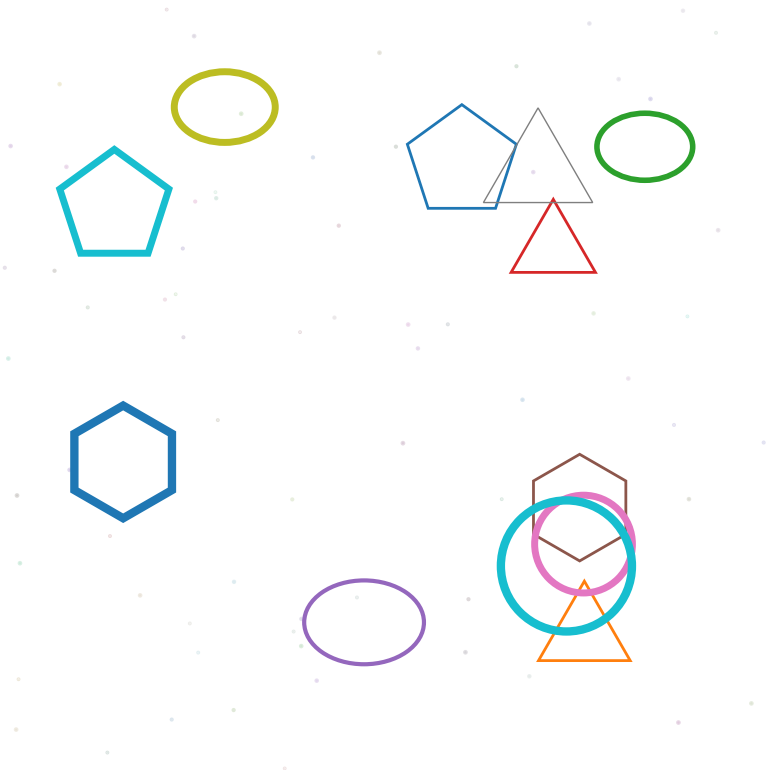[{"shape": "pentagon", "thickness": 1, "radius": 0.37, "center": [0.6, 0.79]}, {"shape": "hexagon", "thickness": 3, "radius": 0.37, "center": [0.16, 0.4]}, {"shape": "triangle", "thickness": 1, "radius": 0.34, "center": [0.759, 0.176]}, {"shape": "oval", "thickness": 2, "radius": 0.31, "center": [0.837, 0.809]}, {"shape": "triangle", "thickness": 1, "radius": 0.32, "center": [0.719, 0.678]}, {"shape": "oval", "thickness": 1.5, "radius": 0.39, "center": [0.473, 0.192]}, {"shape": "hexagon", "thickness": 1, "radius": 0.35, "center": [0.753, 0.341]}, {"shape": "circle", "thickness": 2.5, "radius": 0.32, "center": [0.758, 0.293]}, {"shape": "triangle", "thickness": 0.5, "radius": 0.41, "center": [0.699, 0.778]}, {"shape": "oval", "thickness": 2.5, "radius": 0.33, "center": [0.292, 0.861]}, {"shape": "pentagon", "thickness": 2.5, "radius": 0.37, "center": [0.148, 0.731]}, {"shape": "circle", "thickness": 3, "radius": 0.43, "center": [0.736, 0.265]}]